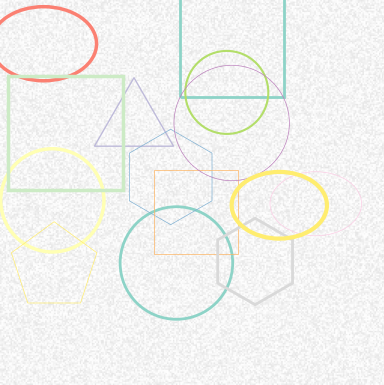[{"shape": "circle", "thickness": 2, "radius": 0.73, "center": [0.458, 0.317]}, {"shape": "square", "thickness": 2, "radius": 0.67, "center": [0.602, 0.883]}, {"shape": "circle", "thickness": 2.5, "radius": 0.67, "center": [0.136, 0.48]}, {"shape": "triangle", "thickness": 1, "radius": 0.59, "center": [0.348, 0.68]}, {"shape": "oval", "thickness": 2.5, "radius": 0.69, "center": [0.113, 0.886]}, {"shape": "hexagon", "thickness": 0.5, "radius": 0.62, "center": [0.443, 0.54]}, {"shape": "square", "thickness": 0.5, "radius": 0.54, "center": [0.51, 0.45]}, {"shape": "circle", "thickness": 1.5, "radius": 0.54, "center": [0.589, 0.76]}, {"shape": "oval", "thickness": 0.5, "radius": 0.59, "center": [0.82, 0.471]}, {"shape": "hexagon", "thickness": 2, "radius": 0.56, "center": [0.663, 0.321]}, {"shape": "circle", "thickness": 0.5, "radius": 0.75, "center": [0.602, 0.681]}, {"shape": "square", "thickness": 2.5, "radius": 0.74, "center": [0.17, 0.655]}, {"shape": "pentagon", "thickness": 0.5, "radius": 0.58, "center": [0.141, 0.307]}, {"shape": "oval", "thickness": 3, "radius": 0.62, "center": [0.726, 0.467]}]